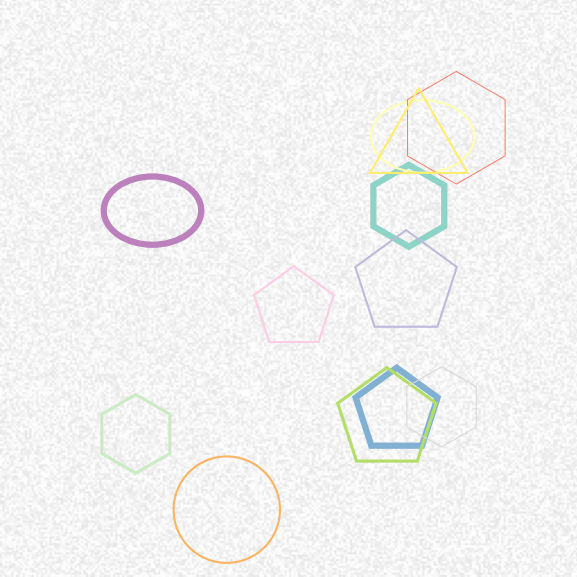[{"shape": "hexagon", "thickness": 3, "radius": 0.35, "center": [0.708, 0.643]}, {"shape": "oval", "thickness": 1, "radius": 0.45, "center": [0.732, 0.763]}, {"shape": "pentagon", "thickness": 1, "radius": 0.46, "center": [0.703, 0.508]}, {"shape": "hexagon", "thickness": 0.5, "radius": 0.49, "center": [0.79, 0.778]}, {"shape": "pentagon", "thickness": 3, "radius": 0.37, "center": [0.687, 0.288]}, {"shape": "circle", "thickness": 1, "radius": 0.46, "center": [0.393, 0.117]}, {"shape": "pentagon", "thickness": 1.5, "radius": 0.45, "center": [0.67, 0.273]}, {"shape": "pentagon", "thickness": 1, "radius": 0.36, "center": [0.509, 0.466]}, {"shape": "hexagon", "thickness": 0.5, "radius": 0.35, "center": [0.765, 0.295]}, {"shape": "oval", "thickness": 3, "radius": 0.42, "center": [0.264, 0.634]}, {"shape": "hexagon", "thickness": 1.5, "radius": 0.34, "center": [0.235, 0.248]}, {"shape": "triangle", "thickness": 1, "radius": 0.49, "center": [0.725, 0.748]}]